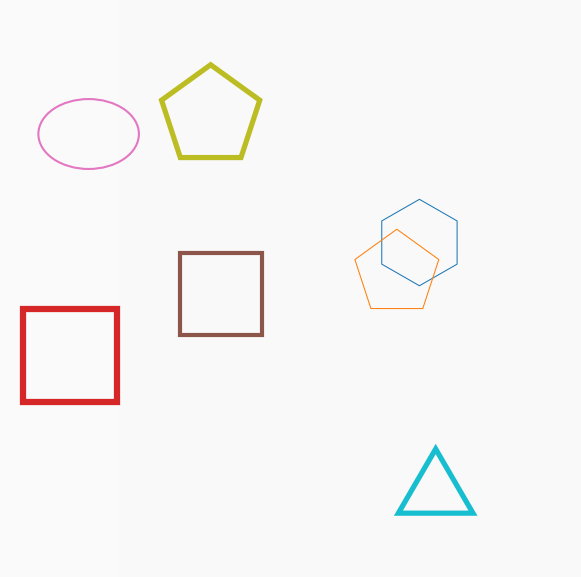[{"shape": "hexagon", "thickness": 0.5, "radius": 0.37, "center": [0.722, 0.579]}, {"shape": "pentagon", "thickness": 0.5, "radius": 0.38, "center": [0.683, 0.526]}, {"shape": "square", "thickness": 3, "radius": 0.41, "center": [0.12, 0.383]}, {"shape": "square", "thickness": 2, "radius": 0.35, "center": [0.38, 0.49]}, {"shape": "oval", "thickness": 1, "radius": 0.43, "center": [0.152, 0.767]}, {"shape": "pentagon", "thickness": 2.5, "radius": 0.44, "center": [0.362, 0.798]}, {"shape": "triangle", "thickness": 2.5, "radius": 0.37, "center": [0.75, 0.148]}]